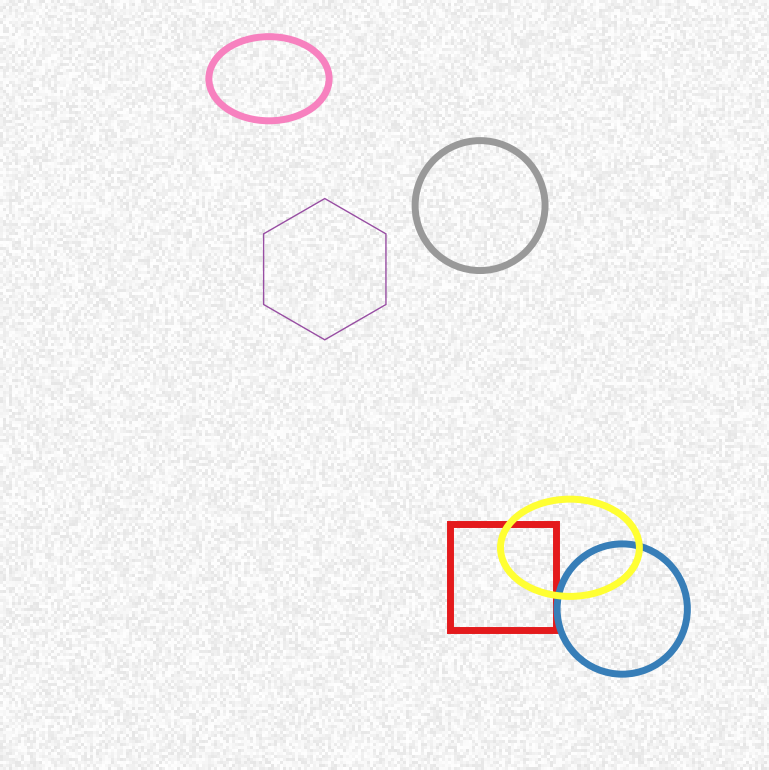[{"shape": "square", "thickness": 2.5, "radius": 0.34, "center": [0.654, 0.251]}, {"shape": "circle", "thickness": 2.5, "radius": 0.42, "center": [0.808, 0.209]}, {"shape": "hexagon", "thickness": 0.5, "radius": 0.46, "center": [0.422, 0.65]}, {"shape": "oval", "thickness": 2.5, "radius": 0.45, "center": [0.74, 0.289]}, {"shape": "oval", "thickness": 2.5, "radius": 0.39, "center": [0.349, 0.898]}, {"shape": "circle", "thickness": 2.5, "radius": 0.42, "center": [0.623, 0.733]}]